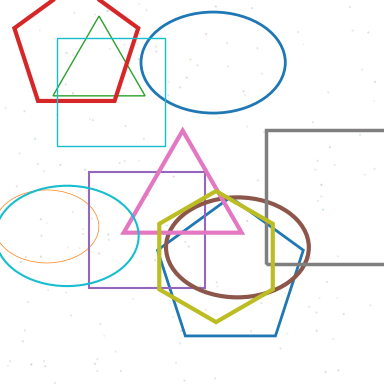[{"shape": "oval", "thickness": 2, "radius": 0.94, "center": [0.554, 0.837]}, {"shape": "pentagon", "thickness": 2, "radius": 1.0, "center": [0.598, 0.289]}, {"shape": "oval", "thickness": 0.5, "radius": 0.68, "center": [0.121, 0.412]}, {"shape": "triangle", "thickness": 1, "radius": 0.69, "center": [0.257, 0.82]}, {"shape": "pentagon", "thickness": 3, "radius": 0.85, "center": [0.198, 0.875]}, {"shape": "square", "thickness": 1.5, "radius": 0.75, "center": [0.381, 0.402]}, {"shape": "oval", "thickness": 3, "radius": 0.93, "center": [0.617, 0.357]}, {"shape": "triangle", "thickness": 3, "radius": 0.88, "center": [0.474, 0.484]}, {"shape": "square", "thickness": 2.5, "radius": 0.87, "center": [0.864, 0.488]}, {"shape": "hexagon", "thickness": 3, "radius": 0.85, "center": [0.561, 0.334]}, {"shape": "square", "thickness": 1, "radius": 0.7, "center": [0.289, 0.76]}, {"shape": "oval", "thickness": 1.5, "radius": 0.93, "center": [0.174, 0.387]}]